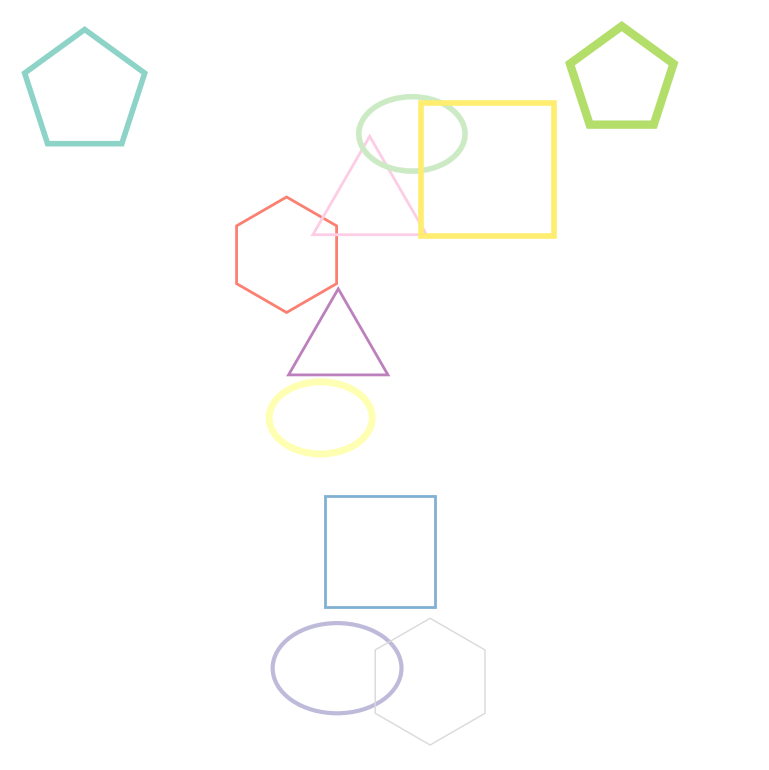[{"shape": "pentagon", "thickness": 2, "radius": 0.41, "center": [0.11, 0.88]}, {"shape": "oval", "thickness": 2.5, "radius": 0.33, "center": [0.416, 0.457]}, {"shape": "oval", "thickness": 1.5, "radius": 0.42, "center": [0.438, 0.132]}, {"shape": "hexagon", "thickness": 1, "radius": 0.38, "center": [0.372, 0.669]}, {"shape": "square", "thickness": 1, "radius": 0.36, "center": [0.494, 0.284]}, {"shape": "pentagon", "thickness": 3, "radius": 0.35, "center": [0.807, 0.895]}, {"shape": "triangle", "thickness": 1, "radius": 0.43, "center": [0.48, 0.738]}, {"shape": "hexagon", "thickness": 0.5, "radius": 0.41, "center": [0.559, 0.115]}, {"shape": "triangle", "thickness": 1, "radius": 0.37, "center": [0.439, 0.55]}, {"shape": "oval", "thickness": 2, "radius": 0.34, "center": [0.535, 0.826]}, {"shape": "square", "thickness": 2, "radius": 0.43, "center": [0.634, 0.779]}]